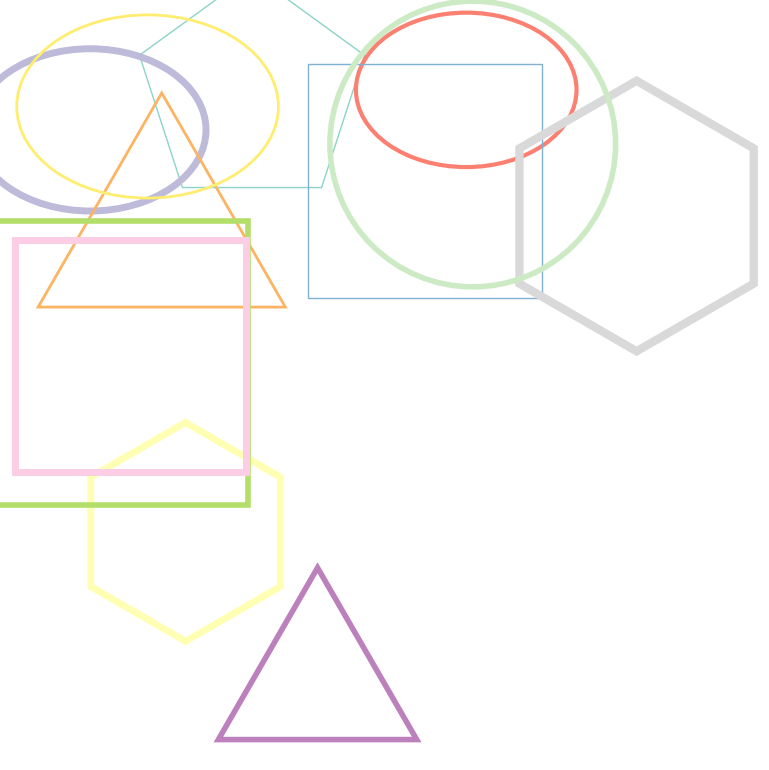[{"shape": "pentagon", "thickness": 0.5, "radius": 0.77, "center": [0.327, 0.881]}, {"shape": "hexagon", "thickness": 2.5, "radius": 0.71, "center": [0.241, 0.309]}, {"shape": "oval", "thickness": 2.5, "radius": 0.75, "center": [0.117, 0.831]}, {"shape": "oval", "thickness": 1.5, "radius": 0.72, "center": [0.605, 0.883]}, {"shape": "square", "thickness": 0.5, "radius": 0.76, "center": [0.552, 0.765]}, {"shape": "triangle", "thickness": 1, "radius": 0.93, "center": [0.21, 0.694]}, {"shape": "square", "thickness": 2, "radius": 0.92, "center": [0.138, 0.528]}, {"shape": "square", "thickness": 2.5, "radius": 0.75, "center": [0.169, 0.537]}, {"shape": "hexagon", "thickness": 3, "radius": 0.88, "center": [0.827, 0.719]}, {"shape": "triangle", "thickness": 2, "radius": 0.74, "center": [0.412, 0.114]}, {"shape": "circle", "thickness": 2, "radius": 0.93, "center": [0.614, 0.813]}, {"shape": "oval", "thickness": 1, "radius": 0.85, "center": [0.192, 0.862]}]